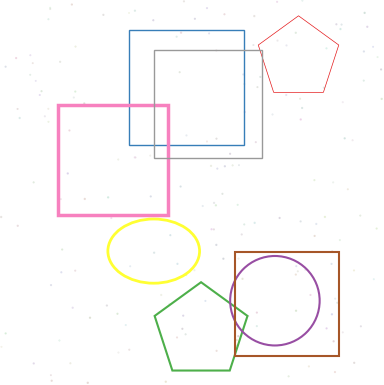[{"shape": "pentagon", "thickness": 0.5, "radius": 0.55, "center": [0.775, 0.849]}, {"shape": "square", "thickness": 1, "radius": 0.75, "center": [0.485, 0.772]}, {"shape": "pentagon", "thickness": 1.5, "radius": 0.63, "center": [0.522, 0.14]}, {"shape": "circle", "thickness": 1.5, "radius": 0.58, "center": [0.714, 0.219]}, {"shape": "oval", "thickness": 2, "radius": 0.6, "center": [0.399, 0.348]}, {"shape": "square", "thickness": 1.5, "radius": 0.68, "center": [0.746, 0.211]}, {"shape": "square", "thickness": 2.5, "radius": 0.72, "center": [0.293, 0.585]}, {"shape": "square", "thickness": 1, "radius": 0.7, "center": [0.541, 0.73]}]